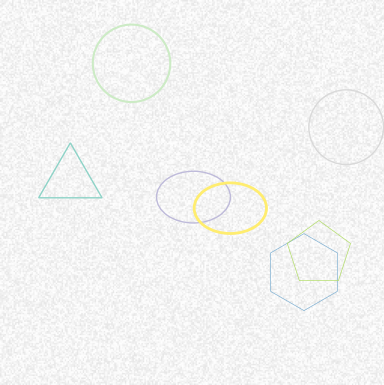[{"shape": "triangle", "thickness": 1, "radius": 0.48, "center": [0.183, 0.534]}, {"shape": "oval", "thickness": 1, "radius": 0.48, "center": [0.502, 0.488]}, {"shape": "hexagon", "thickness": 0.5, "radius": 0.5, "center": [0.79, 0.293]}, {"shape": "pentagon", "thickness": 0.5, "radius": 0.43, "center": [0.828, 0.341]}, {"shape": "circle", "thickness": 1, "radius": 0.49, "center": [0.899, 0.67]}, {"shape": "circle", "thickness": 1.5, "radius": 0.5, "center": [0.342, 0.836]}, {"shape": "oval", "thickness": 2, "radius": 0.47, "center": [0.598, 0.459]}]